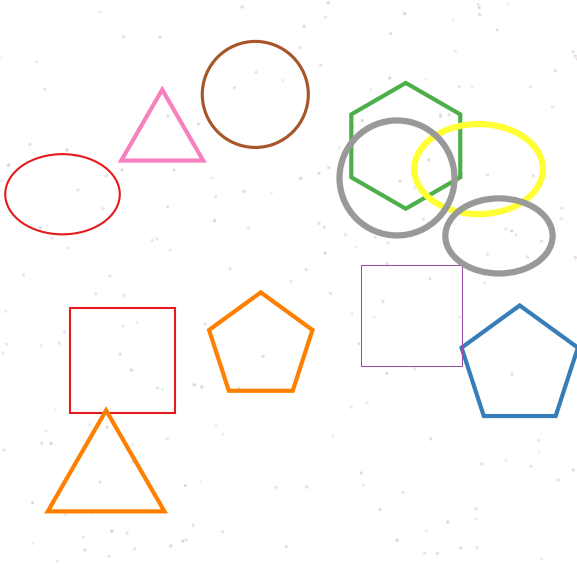[{"shape": "square", "thickness": 1, "radius": 0.46, "center": [0.212, 0.375]}, {"shape": "oval", "thickness": 1, "radius": 0.5, "center": [0.108, 0.663]}, {"shape": "pentagon", "thickness": 2, "radius": 0.53, "center": [0.9, 0.364]}, {"shape": "hexagon", "thickness": 2, "radius": 0.54, "center": [0.703, 0.747]}, {"shape": "square", "thickness": 0.5, "radius": 0.44, "center": [0.713, 0.453]}, {"shape": "triangle", "thickness": 2, "radius": 0.58, "center": [0.184, 0.172]}, {"shape": "pentagon", "thickness": 2, "radius": 0.47, "center": [0.452, 0.399]}, {"shape": "oval", "thickness": 3, "radius": 0.56, "center": [0.829, 0.706]}, {"shape": "circle", "thickness": 1.5, "radius": 0.46, "center": [0.442, 0.836]}, {"shape": "triangle", "thickness": 2, "radius": 0.41, "center": [0.281, 0.762]}, {"shape": "circle", "thickness": 3, "radius": 0.5, "center": [0.687, 0.691]}, {"shape": "oval", "thickness": 3, "radius": 0.46, "center": [0.864, 0.591]}]